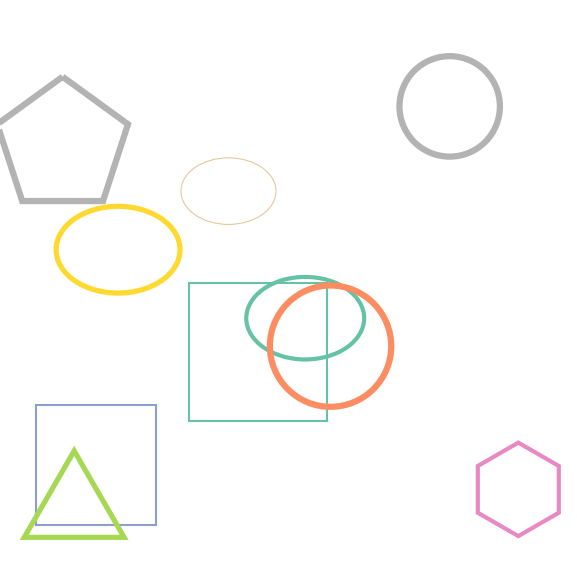[{"shape": "oval", "thickness": 2, "radius": 0.51, "center": [0.529, 0.448]}, {"shape": "square", "thickness": 1, "radius": 0.6, "center": [0.446, 0.39]}, {"shape": "circle", "thickness": 3, "radius": 0.53, "center": [0.572, 0.4]}, {"shape": "square", "thickness": 1, "radius": 0.52, "center": [0.166, 0.194]}, {"shape": "hexagon", "thickness": 2, "radius": 0.4, "center": [0.898, 0.152]}, {"shape": "triangle", "thickness": 2.5, "radius": 0.5, "center": [0.128, 0.119]}, {"shape": "oval", "thickness": 2.5, "radius": 0.54, "center": [0.204, 0.567]}, {"shape": "oval", "thickness": 0.5, "radius": 0.41, "center": [0.396, 0.668]}, {"shape": "pentagon", "thickness": 3, "radius": 0.59, "center": [0.108, 0.747]}, {"shape": "circle", "thickness": 3, "radius": 0.43, "center": [0.779, 0.815]}]